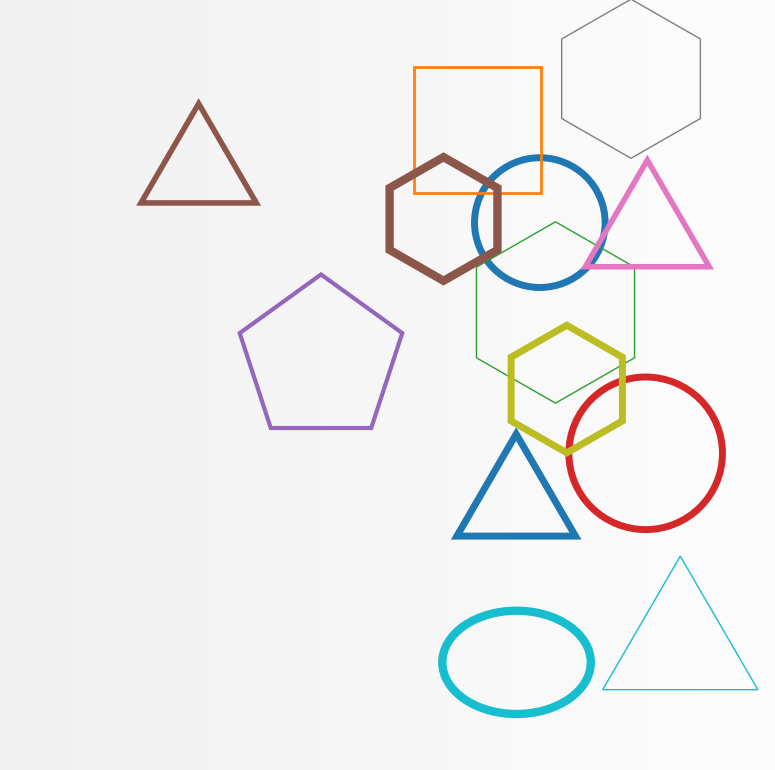[{"shape": "triangle", "thickness": 2.5, "radius": 0.44, "center": [0.666, 0.348]}, {"shape": "circle", "thickness": 2.5, "radius": 0.42, "center": [0.697, 0.711]}, {"shape": "square", "thickness": 1, "radius": 0.41, "center": [0.617, 0.831]}, {"shape": "hexagon", "thickness": 0.5, "radius": 0.59, "center": [0.717, 0.594]}, {"shape": "circle", "thickness": 2.5, "radius": 0.5, "center": [0.833, 0.411]}, {"shape": "pentagon", "thickness": 1.5, "radius": 0.55, "center": [0.414, 0.533]}, {"shape": "triangle", "thickness": 2, "radius": 0.43, "center": [0.256, 0.779]}, {"shape": "hexagon", "thickness": 3, "radius": 0.4, "center": [0.572, 0.716]}, {"shape": "triangle", "thickness": 2, "radius": 0.46, "center": [0.835, 0.7]}, {"shape": "hexagon", "thickness": 0.5, "radius": 0.52, "center": [0.814, 0.898]}, {"shape": "hexagon", "thickness": 2.5, "radius": 0.41, "center": [0.731, 0.495]}, {"shape": "oval", "thickness": 3, "radius": 0.48, "center": [0.667, 0.14]}, {"shape": "triangle", "thickness": 0.5, "radius": 0.58, "center": [0.878, 0.162]}]